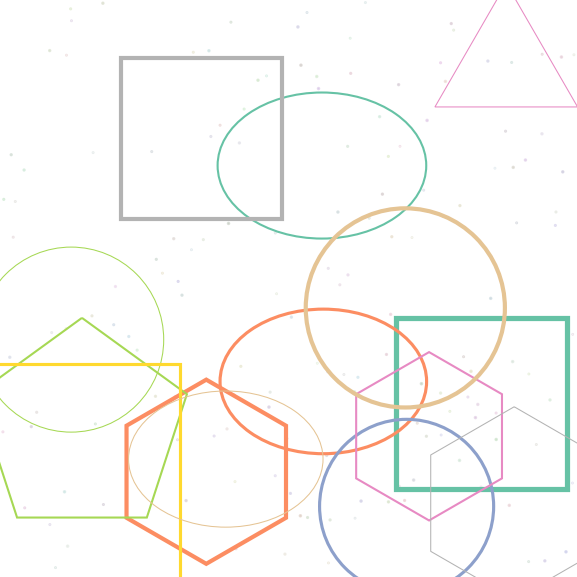[{"shape": "oval", "thickness": 1, "radius": 0.9, "center": [0.557, 0.712]}, {"shape": "square", "thickness": 2.5, "radius": 0.74, "center": [0.834, 0.3]}, {"shape": "oval", "thickness": 1.5, "radius": 0.89, "center": [0.56, 0.339]}, {"shape": "hexagon", "thickness": 2, "radius": 0.8, "center": [0.357, 0.182]}, {"shape": "circle", "thickness": 1.5, "radius": 0.75, "center": [0.704, 0.122]}, {"shape": "triangle", "thickness": 0.5, "radius": 0.71, "center": [0.877, 0.885]}, {"shape": "hexagon", "thickness": 1, "radius": 0.73, "center": [0.743, 0.244]}, {"shape": "pentagon", "thickness": 1, "radius": 0.96, "center": [0.142, 0.258]}, {"shape": "circle", "thickness": 0.5, "radius": 0.8, "center": [0.123, 0.411]}, {"shape": "square", "thickness": 1.5, "radius": 0.98, "center": [0.115, 0.173]}, {"shape": "oval", "thickness": 0.5, "radius": 0.84, "center": [0.391, 0.204]}, {"shape": "circle", "thickness": 2, "radius": 0.86, "center": [0.702, 0.466]}, {"shape": "square", "thickness": 2, "radius": 0.7, "center": [0.348, 0.76]}, {"shape": "hexagon", "thickness": 0.5, "radius": 0.83, "center": [0.89, 0.128]}]